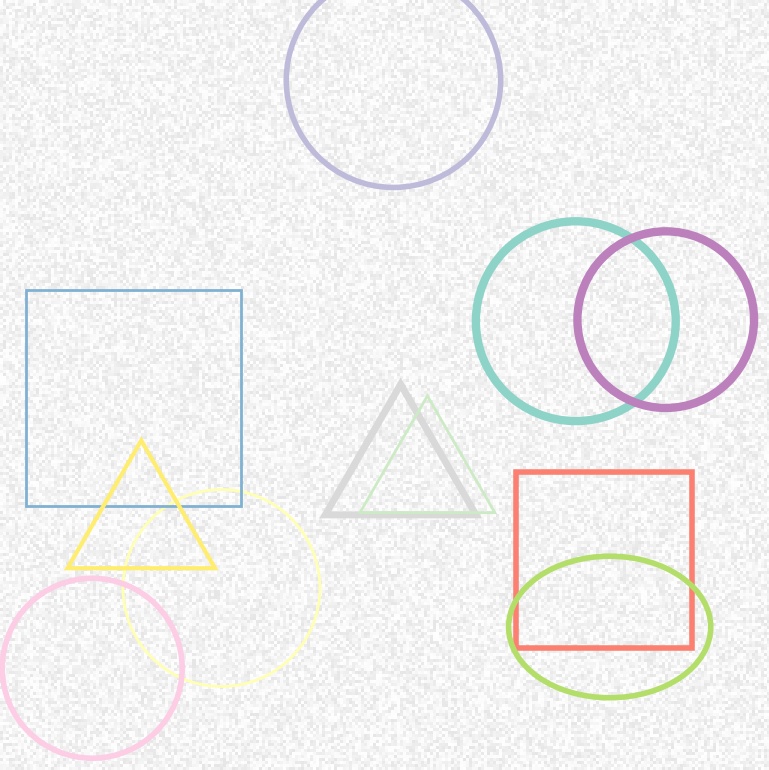[{"shape": "circle", "thickness": 3, "radius": 0.65, "center": [0.748, 0.583]}, {"shape": "circle", "thickness": 1, "radius": 0.64, "center": [0.288, 0.236]}, {"shape": "circle", "thickness": 2, "radius": 0.7, "center": [0.511, 0.896]}, {"shape": "square", "thickness": 2, "radius": 0.57, "center": [0.785, 0.273]}, {"shape": "square", "thickness": 1, "radius": 0.7, "center": [0.173, 0.483]}, {"shape": "oval", "thickness": 2, "radius": 0.66, "center": [0.792, 0.186]}, {"shape": "circle", "thickness": 2, "radius": 0.58, "center": [0.12, 0.132]}, {"shape": "triangle", "thickness": 2.5, "radius": 0.56, "center": [0.52, 0.388]}, {"shape": "circle", "thickness": 3, "radius": 0.57, "center": [0.865, 0.585]}, {"shape": "triangle", "thickness": 1, "radius": 0.51, "center": [0.555, 0.385]}, {"shape": "triangle", "thickness": 1.5, "radius": 0.55, "center": [0.183, 0.317]}]